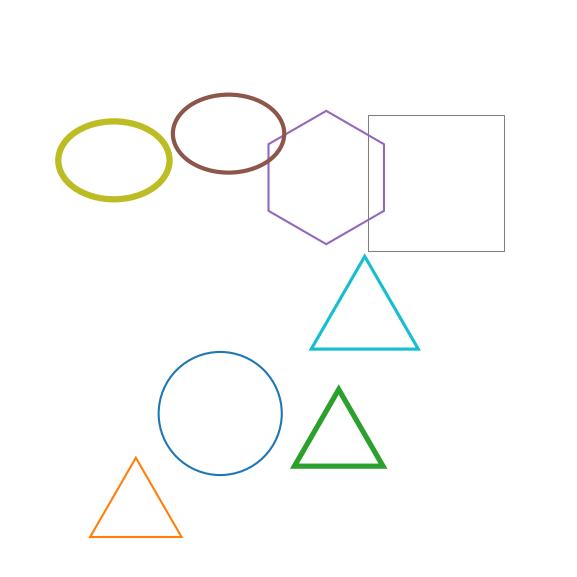[{"shape": "circle", "thickness": 1, "radius": 0.53, "center": [0.381, 0.283]}, {"shape": "triangle", "thickness": 1, "radius": 0.46, "center": [0.235, 0.115]}, {"shape": "triangle", "thickness": 2.5, "radius": 0.44, "center": [0.587, 0.236]}, {"shape": "hexagon", "thickness": 1, "radius": 0.58, "center": [0.565, 0.692]}, {"shape": "oval", "thickness": 2, "radius": 0.48, "center": [0.396, 0.768]}, {"shape": "square", "thickness": 0.5, "radius": 0.59, "center": [0.754, 0.682]}, {"shape": "oval", "thickness": 3, "radius": 0.48, "center": [0.197, 0.721]}, {"shape": "triangle", "thickness": 1.5, "radius": 0.54, "center": [0.632, 0.448]}]